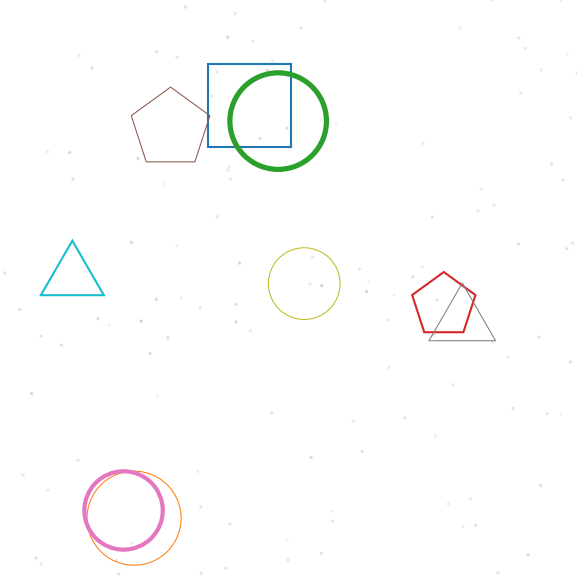[{"shape": "square", "thickness": 1, "radius": 0.36, "center": [0.432, 0.817]}, {"shape": "circle", "thickness": 0.5, "radius": 0.41, "center": [0.232, 0.102]}, {"shape": "circle", "thickness": 2.5, "radius": 0.42, "center": [0.482, 0.789]}, {"shape": "pentagon", "thickness": 1, "radius": 0.29, "center": [0.769, 0.47]}, {"shape": "pentagon", "thickness": 0.5, "radius": 0.36, "center": [0.295, 0.777]}, {"shape": "circle", "thickness": 2, "radius": 0.34, "center": [0.214, 0.115]}, {"shape": "triangle", "thickness": 0.5, "radius": 0.33, "center": [0.8, 0.442]}, {"shape": "circle", "thickness": 0.5, "radius": 0.31, "center": [0.527, 0.508]}, {"shape": "triangle", "thickness": 1, "radius": 0.31, "center": [0.125, 0.519]}]